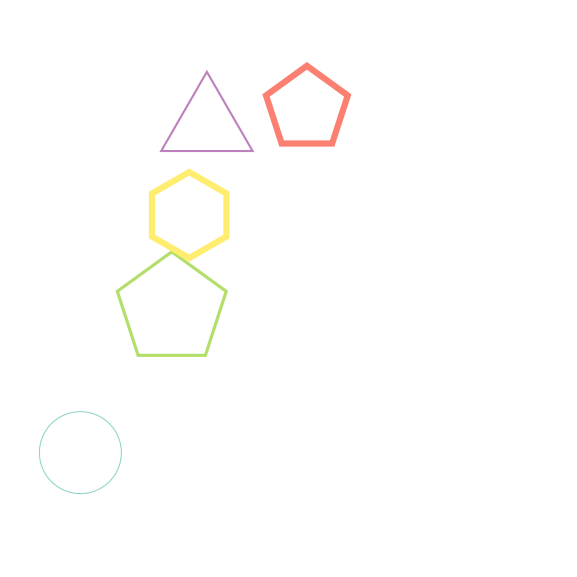[{"shape": "circle", "thickness": 0.5, "radius": 0.35, "center": [0.139, 0.215]}, {"shape": "pentagon", "thickness": 3, "radius": 0.37, "center": [0.531, 0.811]}, {"shape": "pentagon", "thickness": 1.5, "radius": 0.5, "center": [0.297, 0.464]}, {"shape": "triangle", "thickness": 1, "radius": 0.46, "center": [0.358, 0.783]}, {"shape": "hexagon", "thickness": 3, "radius": 0.37, "center": [0.328, 0.627]}]